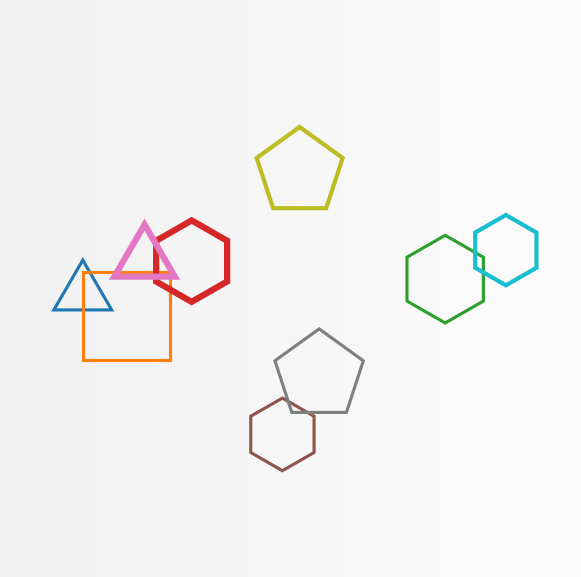[{"shape": "triangle", "thickness": 1.5, "radius": 0.29, "center": [0.142, 0.491]}, {"shape": "square", "thickness": 1.5, "radius": 0.38, "center": [0.218, 0.452]}, {"shape": "hexagon", "thickness": 1.5, "radius": 0.38, "center": [0.766, 0.516]}, {"shape": "hexagon", "thickness": 3, "radius": 0.35, "center": [0.33, 0.547]}, {"shape": "hexagon", "thickness": 1.5, "radius": 0.31, "center": [0.486, 0.247]}, {"shape": "triangle", "thickness": 3, "radius": 0.3, "center": [0.249, 0.55]}, {"shape": "pentagon", "thickness": 1.5, "radius": 0.4, "center": [0.549, 0.35]}, {"shape": "pentagon", "thickness": 2, "radius": 0.39, "center": [0.516, 0.702]}, {"shape": "hexagon", "thickness": 2, "radius": 0.3, "center": [0.87, 0.566]}]